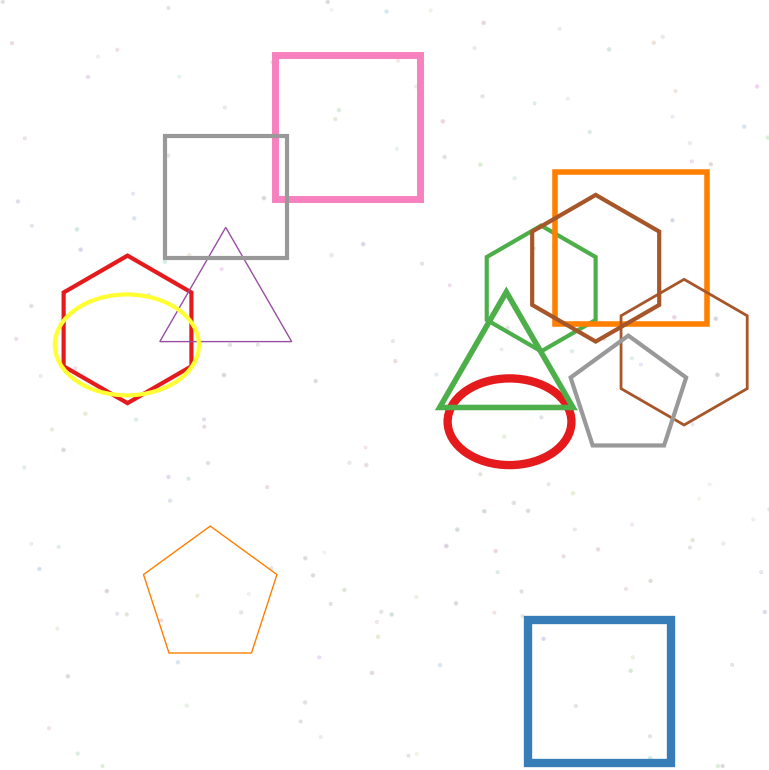[{"shape": "hexagon", "thickness": 1.5, "radius": 0.48, "center": [0.166, 0.572]}, {"shape": "oval", "thickness": 3, "radius": 0.4, "center": [0.662, 0.452]}, {"shape": "square", "thickness": 3, "radius": 0.46, "center": [0.779, 0.102]}, {"shape": "hexagon", "thickness": 1.5, "radius": 0.41, "center": [0.703, 0.625]}, {"shape": "triangle", "thickness": 2, "radius": 0.5, "center": [0.658, 0.521]}, {"shape": "triangle", "thickness": 0.5, "radius": 0.49, "center": [0.293, 0.606]}, {"shape": "square", "thickness": 2, "radius": 0.49, "center": [0.82, 0.678]}, {"shape": "pentagon", "thickness": 0.5, "radius": 0.46, "center": [0.273, 0.226]}, {"shape": "oval", "thickness": 1.5, "radius": 0.47, "center": [0.165, 0.552]}, {"shape": "hexagon", "thickness": 1.5, "radius": 0.48, "center": [0.774, 0.652]}, {"shape": "hexagon", "thickness": 1, "radius": 0.47, "center": [0.888, 0.543]}, {"shape": "square", "thickness": 2.5, "radius": 0.47, "center": [0.451, 0.835]}, {"shape": "square", "thickness": 1.5, "radius": 0.4, "center": [0.293, 0.744]}, {"shape": "pentagon", "thickness": 1.5, "radius": 0.39, "center": [0.816, 0.485]}]